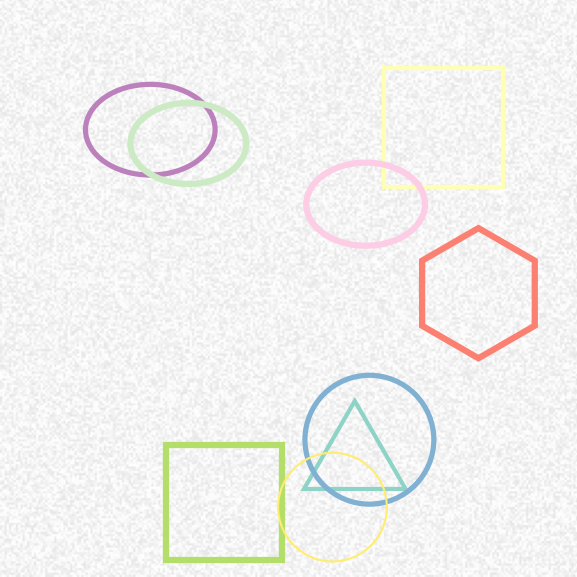[{"shape": "triangle", "thickness": 2, "radius": 0.51, "center": [0.614, 0.203]}, {"shape": "square", "thickness": 2, "radius": 0.51, "center": [0.769, 0.779]}, {"shape": "hexagon", "thickness": 3, "radius": 0.56, "center": [0.828, 0.491]}, {"shape": "circle", "thickness": 2.5, "radius": 0.56, "center": [0.64, 0.238]}, {"shape": "square", "thickness": 3, "radius": 0.5, "center": [0.388, 0.129]}, {"shape": "oval", "thickness": 3, "radius": 0.51, "center": [0.633, 0.646]}, {"shape": "oval", "thickness": 2.5, "radius": 0.56, "center": [0.26, 0.775]}, {"shape": "oval", "thickness": 3, "radius": 0.5, "center": [0.326, 0.751]}, {"shape": "circle", "thickness": 1, "radius": 0.47, "center": [0.576, 0.121]}]